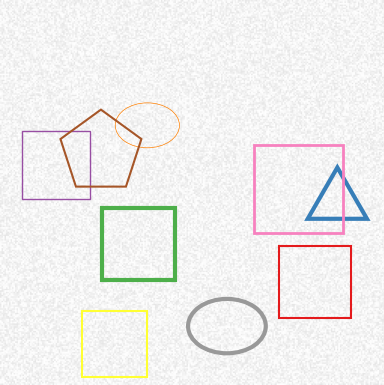[{"shape": "square", "thickness": 1.5, "radius": 0.47, "center": [0.818, 0.267]}, {"shape": "triangle", "thickness": 3, "radius": 0.44, "center": [0.876, 0.476]}, {"shape": "square", "thickness": 3, "radius": 0.47, "center": [0.36, 0.367]}, {"shape": "square", "thickness": 1, "radius": 0.44, "center": [0.146, 0.571]}, {"shape": "oval", "thickness": 0.5, "radius": 0.42, "center": [0.383, 0.674]}, {"shape": "square", "thickness": 1.5, "radius": 0.43, "center": [0.297, 0.107]}, {"shape": "pentagon", "thickness": 1.5, "radius": 0.55, "center": [0.262, 0.605]}, {"shape": "square", "thickness": 2, "radius": 0.58, "center": [0.775, 0.509]}, {"shape": "oval", "thickness": 3, "radius": 0.5, "center": [0.589, 0.153]}]